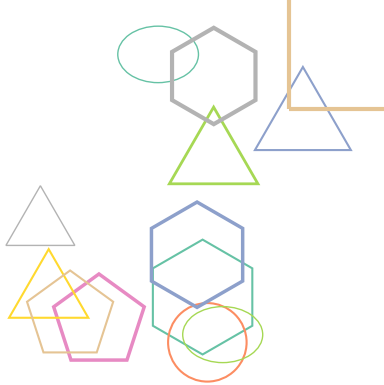[{"shape": "hexagon", "thickness": 1.5, "radius": 0.75, "center": [0.526, 0.228]}, {"shape": "oval", "thickness": 1, "radius": 0.52, "center": [0.411, 0.859]}, {"shape": "circle", "thickness": 1.5, "radius": 0.51, "center": [0.539, 0.111]}, {"shape": "hexagon", "thickness": 2.5, "radius": 0.68, "center": [0.512, 0.338]}, {"shape": "triangle", "thickness": 1.5, "radius": 0.72, "center": [0.787, 0.682]}, {"shape": "pentagon", "thickness": 2.5, "radius": 0.62, "center": [0.257, 0.165]}, {"shape": "oval", "thickness": 1, "radius": 0.52, "center": [0.578, 0.131]}, {"shape": "triangle", "thickness": 2, "radius": 0.66, "center": [0.555, 0.589]}, {"shape": "triangle", "thickness": 1.5, "radius": 0.59, "center": [0.126, 0.234]}, {"shape": "square", "thickness": 3, "radius": 0.71, "center": [0.892, 0.86]}, {"shape": "pentagon", "thickness": 1.5, "radius": 0.59, "center": [0.182, 0.18]}, {"shape": "triangle", "thickness": 1, "radius": 0.52, "center": [0.105, 0.414]}, {"shape": "hexagon", "thickness": 3, "radius": 0.63, "center": [0.555, 0.803]}]